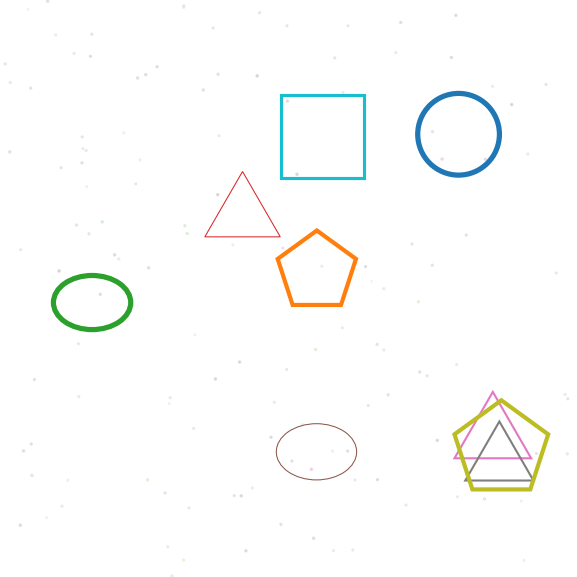[{"shape": "circle", "thickness": 2.5, "radius": 0.35, "center": [0.794, 0.767]}, {"shape": "pentagon", "thickness": 2, "radius": 0.36, "center": [0.549, 0.529]}, {"shape": "oval", "thickness": 2.5, "radius": 0.33, "center": [0.159, 0.475]}, {"shape": "triangle", "thickness": 0.5, "radius": 0.38, "center": [0.42, 0.627]}, {"shape": "oval", "thickness": 0.5, "radius": 0.35, "center": [0.548, 0.217]}, {"shape": "triangle", "thickness": 1, "radius": 0.38, "center": [0.853, 0.244]}, {"shape": "triangle", "thickness": 1, "radius": 0.34, "center": [0.865, 0.201]}, {"shape": "pentagon", "thickness": 2, "radius": 0.43, "center": [0.868, 0.221]}, {"shape": "square", "thickness": 1.5, "radius": 0.36, "center": [0.558, 0.763]}]